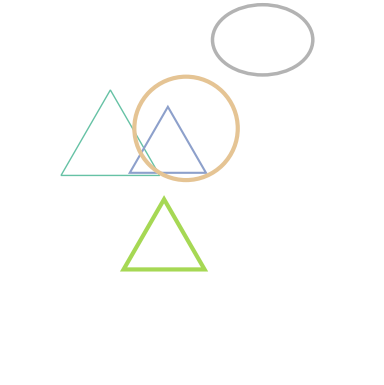[{"shape": "triangle", "thickness": 1, "radius": 0.74, "center": [0.287, 0.618]}, {"shape": "triangle", "thickness": 1.5, "radius": 0.57, "center": [0.436, 0.608]}, {"shape": "triangle", "thickness": 3, "radius": 0.61, "center": [0.426, 0.361]}, {"shape": "circle", "thickness": 3, "radius": 0.67, "center": [0.483, 0.667]}, {"shape": "oval", "thickness": 2.5, "radius": 0.65, "center": [0.682, 0.897]}]